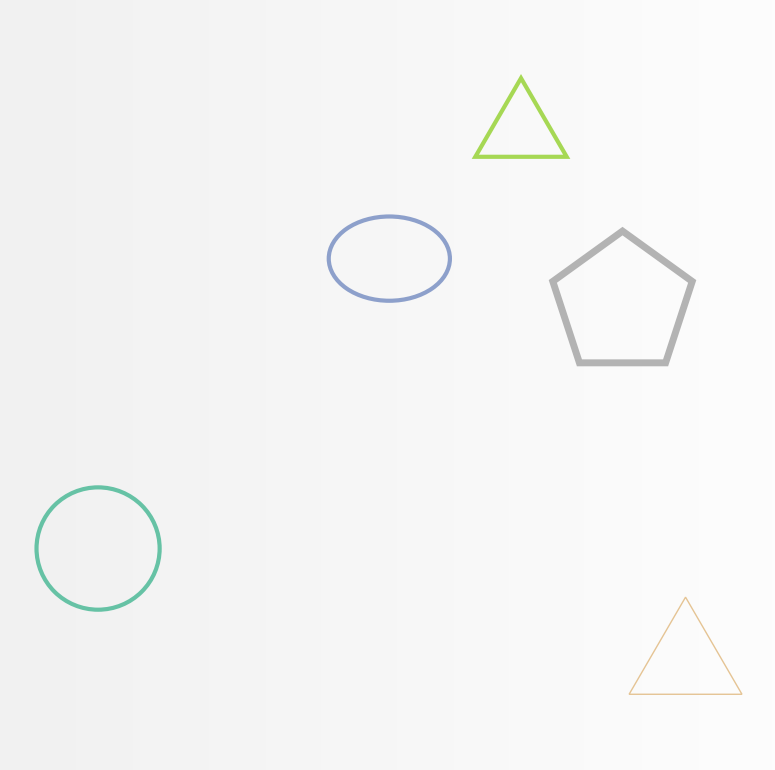[{"shape": "circle", "thickness": 1.5, "radius": 0.4, "center": [0.127, 0.288]}, {"shape": "oval", "thickness": 1.5, "radius": 0.39, "center": [0.502, 0.664]}, {"shape": "triangle", "thickness": 1.5, "radius": 0.34, "center": [0.672, 0.83]}, {"shape": "triangle", "thickness": 0.5, "radius": 0.42, "center": [0.885, 0.14]}, {"shape": "pentagon", "thickness": 2.5, "radius": 0.47, "center": [0.803, 0.605]}]